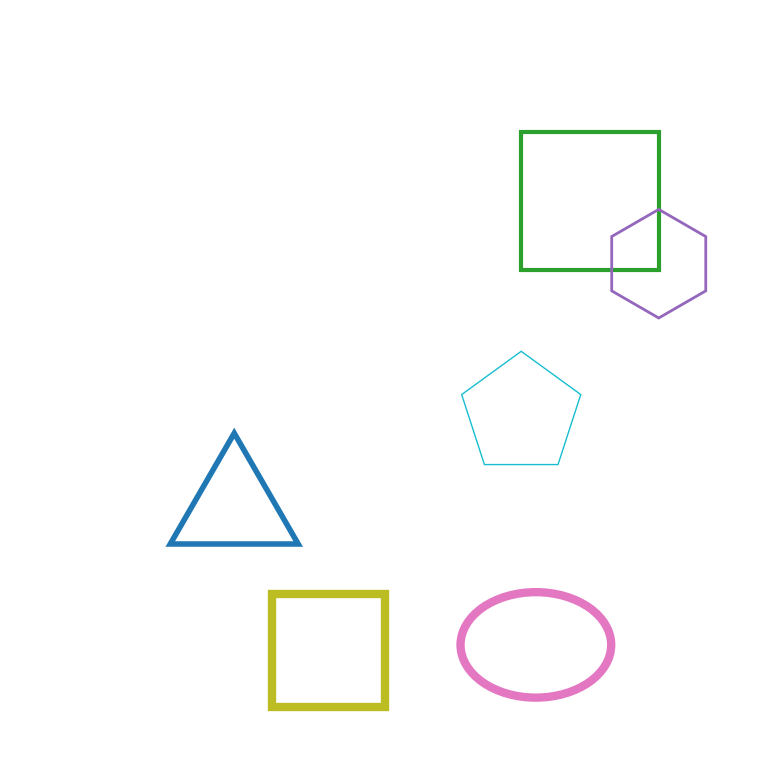[{"shape": "triangle", "thickness": 2, "radius": 0.48, "center": [0.304, 0.341]}, {"shape": "square", "thickness": 1.5, "radius": 0.45, "center": [0.766, 0.739]}, {"shape": "hexagon", "thickness": 1, "radius": 0.35, "center": [0.856, 0.658]}, {"shape": "oval", "thickness": 3, "radius": 0.49, "center": [0.696, 0.162]}, {"shape": "square", "thickness": 3, "radius": 0.37, "center": [0.427, 0.156]}, {"shape": "pentagon", "thickness": 0.5, "radius": 0.41, "center": [0.677, 0.462]}]